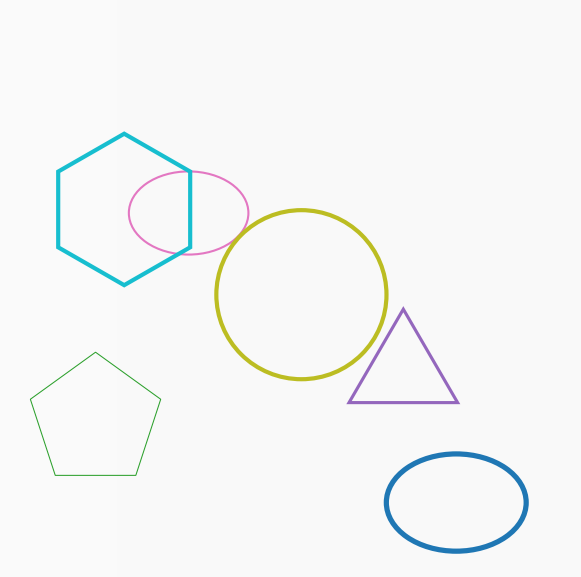[{"shape": "oval", "thickness": 2.5, "radius": 0.6, "center": [0.785, 0.129]}, {"shape": "pentagon", "thickness": 0.5, "radius": 0.59, "center": [0.164, 0.271]}, {"shape": "triangle", "thickness": 1.5, "radius": 0.54, "center": [0.694, 0.356]}, {"shape": "oval", "thickness": 1, "radius": 0.51, "center": [0.325, 0.63]}, {"shape": "circle", "thickness": 2, "radius": 0.73, "center": [0.519, 0.489]}, {"shape": "hexagon", "thickness": 2, "radius": 0.66, "center": [0.214, 0.636]}]